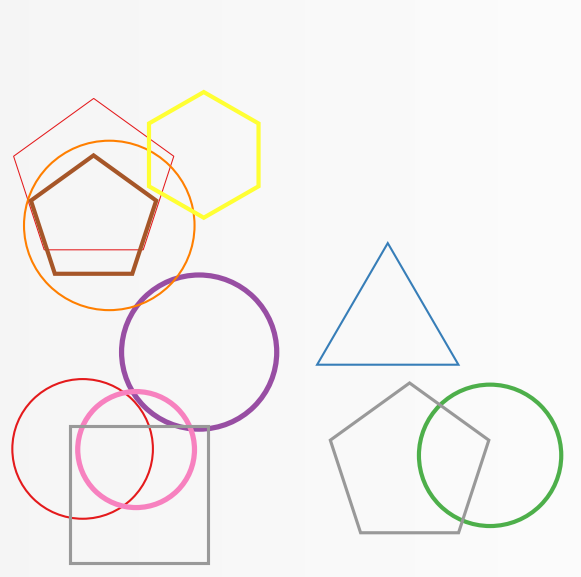[{"shape": "pentagon", "thickness": 0.5, "radius": 0.72, "center": [0.161, 0.684]}, {"shape": "circle", "thickness": 1, "radius": 0.6, "center": [0.142, 0.222]}, {"shape": "triangle", "thickness": 1, "radius": 0.7, "center": [0.667, 0.438]}, {"shape": "circle", "thickness": 2, "radius": 0.61, "center": [0.843, 0.211]}, {"shape": "circle", "thickness": 2.5, "radius": 0.67, "center": [0.343, 0.389]}, {"shape": "circle", "thickness": 1, "radius": 0.73, "center": [0.188, 0.609]}, {"shape": "hexagon", "thickness": 2, "radius": 0.54, "center": [0.351, 0.731]}, {"shape": "pentagon", "thickness": 2, "radius": 0.57, "center": [0.161, 0.617]}, {"shape": "circle", "thickness": 2.5, "radius": 0.5, "center": [0.234, 0.221]}, {"shape": "pentagon", "thickness": 1.5, "radius": 0.72, "center": [0.705, 0.193]}, {"shape": "square", "thickness": 1.5, "radius": 0.59, "center": [0.24, 0.143]}]